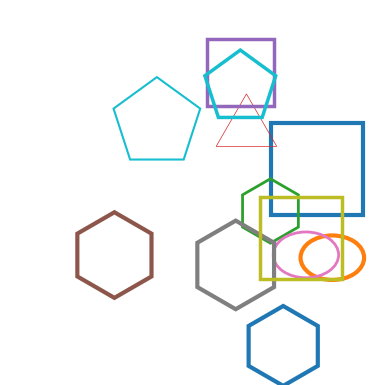[{"shape": "hexagon", "thickness": 3, "radius": 0.52, "center": [0.736, 0.101]}, {"shape": "square", "thickness": 3, "radius": 0.6, "center": [0.824, 0.561]}, {"shape": "oval", "thickness": 3, "radius": 0.41, "center": [0.863, 0.331]}, {"shape": "hexagon", "thickness": 2, "radius": 0.42, "center": [0.702, 0.452]}, {"shape": "triangle", "thickness": 0.5, "radius": 0.45, "center": [0.64, 0.665]}, {"shape": "square", "thickness": 2.5, "radius": 0.43, "center": [0.625, 0.812]}, {"shape": "hexagon", "thickness": 3, "radius": 0.56, "center": [0.297, 0.338]}, {"shape": "oval", "thickness": 2, "radius": 0.42, "center": [0.795, 0.338]}, {"shape": "hexagon", "thickness": 3, "radius": 0.58, "center": [0.612, 0.312]}, {"shape": "square", "thickness": 2.5, "radius": 0.53, "center": [0.781, 0.381]}, {"shape": "pentagon", "thickness": 1.5, "radius": 0.59, "center": [0.408, 0.681]}, {"shape": "pentagon", "thickness": 2.5, "radius": 0.48, "center": [0.624, 0.773]}]